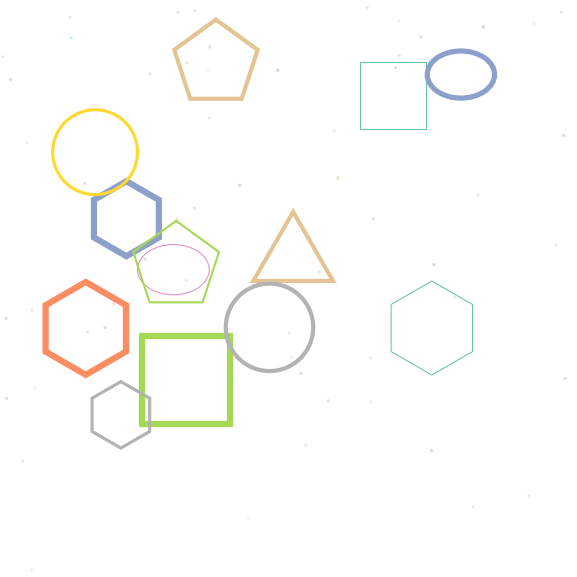[{"shape": "hexagon", "thickness": 0.5, "radius": 0.41, "center": [0.748, 0.431]}, {"shape": "square", "thickness": 0.5, "radius": 0.29, "center": [0.681, 0.834]}, {"shape": "hexagon", "thickness": 3, "radius": 0.4, "center": [0.149, 0.43]}, {"shape": "oval", "thickness": 2.5, "radius": 0.29, "center": [0.798, 0.87]}, {"shape": "hexagon", "thickness": 3, "radius": 0.32, "center": [0.219, 0.62]}, {"shape": "oval", "thickness": 0.5, "radius": 0.31, "center": [0.3, 0.532]}, {"shape": "square", "thickness": 3, "radius": 0.38, "center": [0.322, 0.341]}, {"shape": "pentagon", "thickness": 1, "radius": 0.39, "center": [0.305, 0.539]}, {"shape": "circle", "thickness": 1.5, "radius": 0.37, "center": [0.165, 0.736]}, {"shape": "pentagon", "thickness": 2, "radius": 0.38, "center": [0.374, 0.889]}, {"shape": "triangle", "thickness": 2, "radius": 0.4, "center": [0.508, 0.553]}, {"shape": "hexagon", "thickness": 1.5, "radius": 0.29, "center": [0.209, 0.281]}, {"shape": "circle", "thickness": 2, "radius": 0.38, "center": [0.467, 0.432]}]